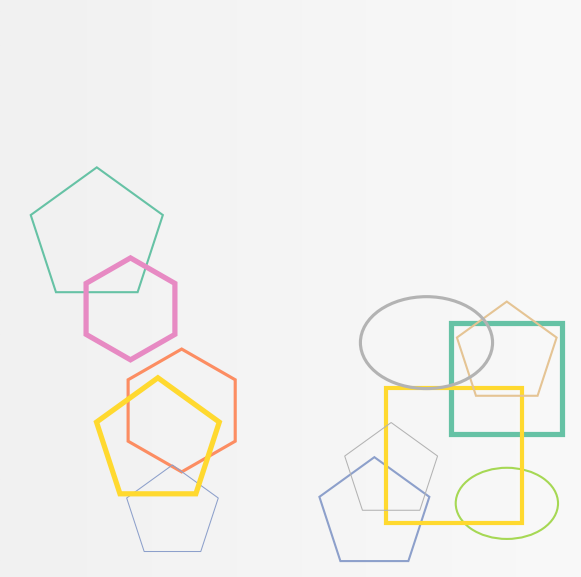[{"shape": "pentagon", "thickness": 1, "radius": 0.6, "center": [0.167, 0.59]}, {"shape": "square", "thickness": 2.5, "radius": 0.48, "center": [0.872, 0.344]}, {"shape": "hexagon", "thickness": 1.5, "radius": 0.53, "center": [0.313, 0.288]}, {"shape": "pentagon", "thickness": 0.5, "radius": 0.41, "center": [0.297, 0.111]}, {"shape": "pentagon", "thickness": 1, "radius": 0.5, "center": [0.644, 0.108]}, {"shape": "hexagon", "thickness": 2.5, "radius": 0.44, "center": [0.225, 0.464]}, {"shape": "oval", "thickness": 1, "radius": 0.44, "center": [0.872, 0.128]}, {"shape": "pentagon", "thickness": 2.5, "radius": 0.56, "center": [0.272, 0.234]}, {"shape": "square", "thickness": 2, "radius": 0.58, "center": [0.781, 0.211]}, {"shape": "pentagon", "thickness": 1, "radius": 0.45, "center": [0.872, 0.387]}, {"shape": "oval", "thickness": 1.5, "radius": 0.57, "center": [0.734, 0.406]}, {"shape": "pentagon", "thickness": 0.5, "radius": 0.42, "center": [0.673, 0.183]}]